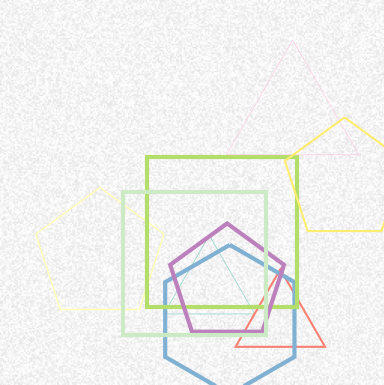[{"shape": "triangle", "thickness": 0.5, "radius": 0.68, "center": [0.544, 0.253]}, {"shape": "pentagon", "thickness": 1, "radius": 0.88, "center": [0.259, 0.338]}, {"shape": "triangle", "thickness": 1.5, "radius": 0.67, "center": [0.728, 0.166]}, {"shape": "hexagon", "thickness": 3, "radius": 0.97, "center": [0.597, 0.17]}, {"shape": "square", "thickness": 3, "radius": 0.97, "center": [0.576, 0.399]}, {"shape": "triangle", "thickness": 0.5, "radius": 0.99, "center": [0.76, 0.697]}, {"shape": "pentagon", "thickness": 3, "radius": 0.78, "center": [0.59, 0.264]}, {"shape": "square", "thickness": 3, "radius": 0.93, "center": [0.506, 0.317]}, {"shape": "pentagon", "thickness": 1.5, "radius": 0.82, "center": [0.895, 0.532]}]